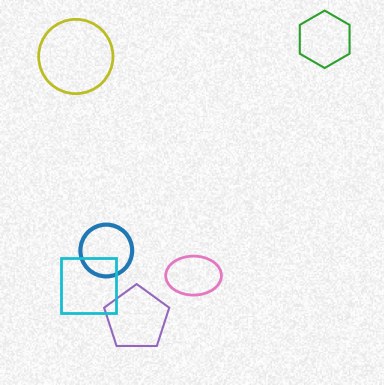[{"shape": "circle", "thickness": 3, "radius": 0.34, "center": [0.276, 0.349]}, {"shape": "hexagon", "thickness": 1.5, "radius": 0.37, "center": [0.843, 0.898]}, {"shape": "pentagon", "thickness": 1.5, "radius": 0.44, "center": [0.355, 0.173]}, {"shape": "oval", "thickness": 2, "radius": 0.36, "center": [0.503, 0.284]}, {"shape": "circle", "thickness": 2, "radius": 0.48, "center": [0.197, 0.853]}, {"shape": "square", "thickness": 2, "radius": 0.36, "center": [0.229, 0.259]}]